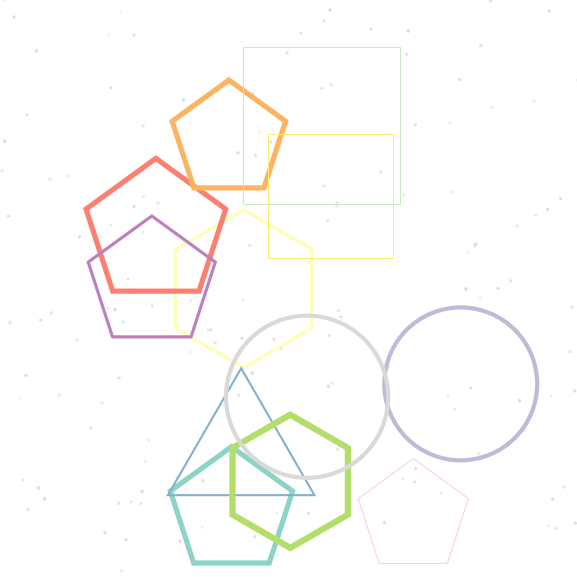[{"shape": "pentagon", "thickness": 2.5, "radius": 0.56, "center": [0.401, 0.114]}, {"shape": "hexagon", "thickness": 1.5, "radius": 0.68, "center": [0.422, 0.499]}, {"shape": "circle", "thickness": 2, "radius": 0.66, "center": [0.798, 0.334]}, {"shape": "pentagon", "thickness": 2.5, "radius": 0.64, "center": [0.27, 0.598]}, {"shape": "triangle", "thickness": 1, "radius": 0.73, "center": [0.418, 0.215]}, {"shape": "pentagon", "thickness": 2.5, "radius": 0.52, "center": [0.396, 0.757]}, {"shape": "hexagon", "thickness": 3, "radius": 0.58, "center": [0.503, 0.166]}, {"shape": "pentagon", "thickness": 0.5, "radius": 0.5, "center": [0.716, 0.105]}, {"shape": "circle", "thickness": 2, "radius": 0.7, "center": [0.532, 0.312]}, {"shape": "pentagon", "thickness": 1.5, "radius": 0.58, "center": [0.263, 0.509]}, {"shape": "square", "thickness": 0.5, "radius": 0.68, "center": [0.556, 0.782]}, {"shape": "square", "thickness": 0.5, "radius": 0.54, "center": [0.572, 0.66]}]